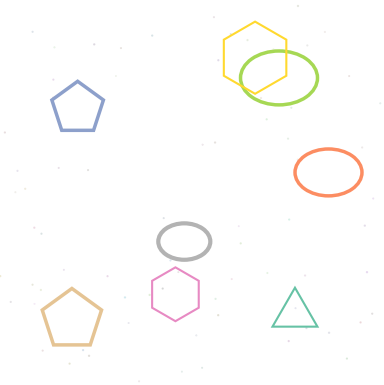[{"shape": "triangle", "thickness": 1.5, "radius": 0.34, "center": [0.766, 0.185]}, {"shape": "oval", "thickness": 2.5, "radius": 0.43, "center": [0.853, 0.552]}, {"shape": "pentagon", "thickness": 2.5, "radius": 0.35, "center": [0.202, 0.718]}, {"shape": "hexagon", "thickness": 1.5, "radius": 0.35, "center": [0.456, 0.236]}, {"shape": "oval", "thickness": 2.5, "radius": 0.5, "center": [0.725, 0.798]}, {"shape": "hexagon", "thickness": 1.5, "radius": 0.47, "center": [0.663, 0.85]}, {"shape": "pentagon", "thickness": 2.5, "radius": 0.4, "center": [0.187, 0.17]}, {"shape": "oval", "thickness": 3, "radius": 0.34, "center": [0.479, 0.373]}]